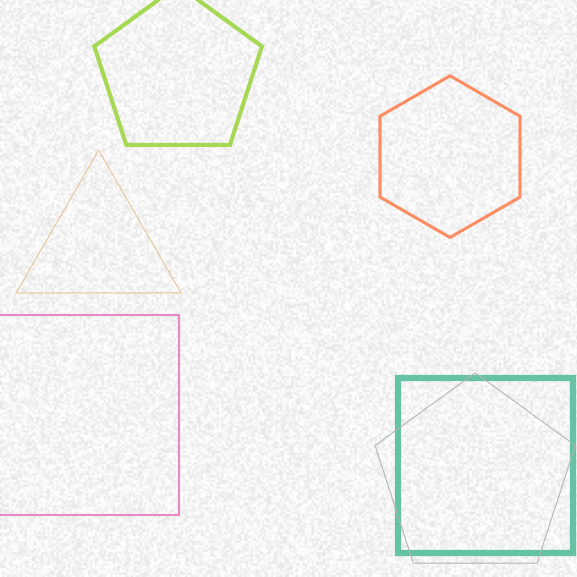[{"shape": "square", "thickness": 3, "radius": 0.76, "center": [0.841, 0.193]}, {"shape": "hexagon", "thickness": 1.5, "radius": 0.7, "center": [0.779, 0.728]}, {"shape": "square", "thickness": 1, "radius": 0.87, "center": [0.137, 0.28]}, {"shape": "pentagon", "thickness": 2, "radius": 0.76, "center": [0.308, 0.872]}, {"shape": "triangle", "thickness": 0.5, "radius": 0.82, "center": [0.171, 0.574]}, {"shape": "pentagon", "thickness": 0.5, "radius": 0.91, "center": [0.823, 0.171]}]